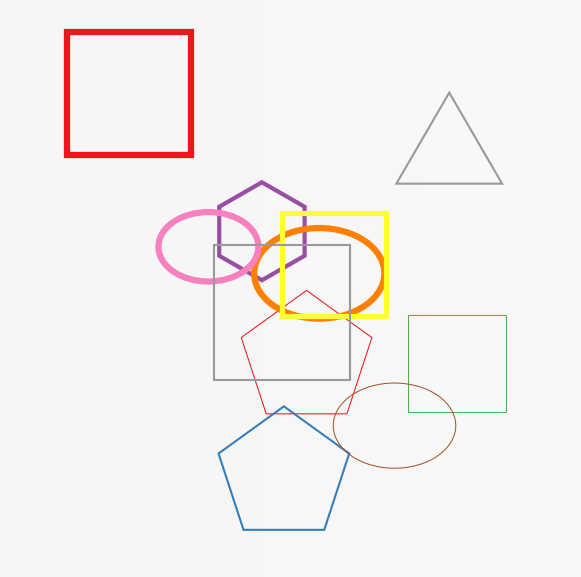[{"shape": "pentagon", "thickness": 0.5, "radius": 0.59, "center": [0.527, 0.378]}, {"shape": "square", "thickness": 3, "radius": 0.53, "center": [0.221, 0.837]}, {"shape": "pentagon", "thickness": 1, "radius": 0.59, "center": [0.488, 0.177]}, {"shape": "square", "thickness": 0.5, "radius": 0.42, "center": [0.785, 0.37]}, {"shape": "hexagon", "thickness": 2, "radius": 0.42, "center": [0.451, 0.599]}, {"shape": "oval", "thickness": 3, "radius": 0.56, "center": [0.549, 0.526]}, {"shape": "square", "thickness": 2.5, "radius": 0.45, "center": [0.575, 0.542]}, {"shape": "oval", "thickness": 0.5, "radius": 0.53, "center": [0.679, 0.262]}, {"shape": "oval", "thickness": 3, "radius": 0.43, "center": [0.359, 0.572]}, {"shape": "square", "thickness": 1, "radius": 0.58, "center": [0.485, 0.457]}, {"shape": "triangle", "thickness": 1, "radius": 0.53, "center": [0.773, 0.734]}]